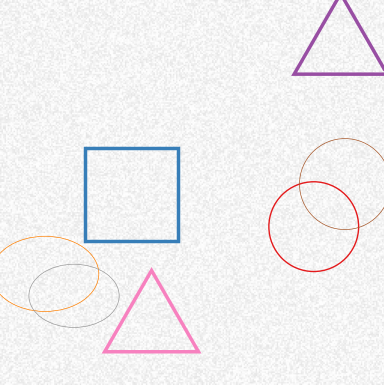[{"shape": "circle", "thickness": 1, "radius": 0.58, "center": [0.815, 0.411]}, {"shape": "square", "thickness": 2.5, "radius": 0.6, "center": [0.342, 0.494]}, {"shape": "triangle", "thickness": 2.5, "radius": 0.7, "center": [0.885, 0.877]}, {"shape": "oval", "thickness": 0.5, "radius": 0.7, "center": [0.117, 0.289]}, {"shape": "circle", "thickness": 0.5, "radius": 0.59, "center": [0.896, 0.522]}, {"shape": "triangle", "thickness": 2.5, "radius": 0.7, "center": [0.394, 0.157]}, {"shape": "oval", "thickness": 0.5, "radius": 0.59, "center": [0.192, 0.232]}]